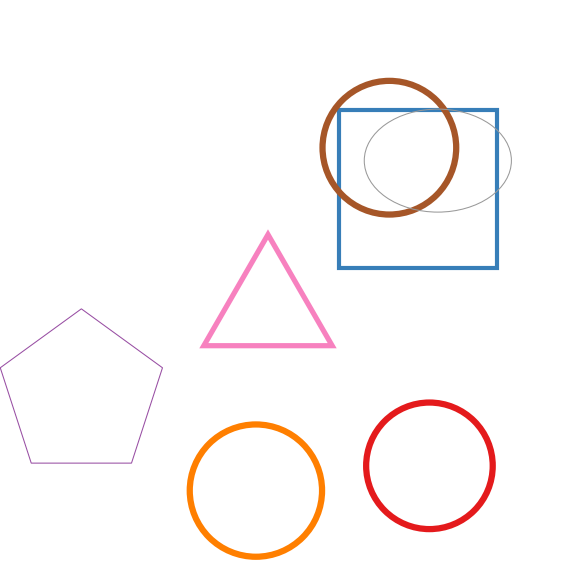[{"shape": "circle", "thickness": 3, "radius": 0.55, "center": [0.744, 0.193]}, {"shape": "square", "thickness": 2, "radius": 0.68, "center": [0.724, 0.672]}, {"shape": "pentagon", "thickness": 0.5, "radius": 0.74, "center": [0.141, 0.317]}, {"shape": "circle", "thickness": 3, "radius": 0.57, "center": [0.443, 0.15]}, {"shape": "circle", "thickness": 3, "radius": 0.58, "center": [0.674, 0.743]}, {"shape": "triangle", "thickness": 2.5, "radius": 0.64, "center": [0.464, 0.465]}, {"shape": "oval", "thickness": 0.5, "radius": 0.64, "center": [0.758, 0.721]}]